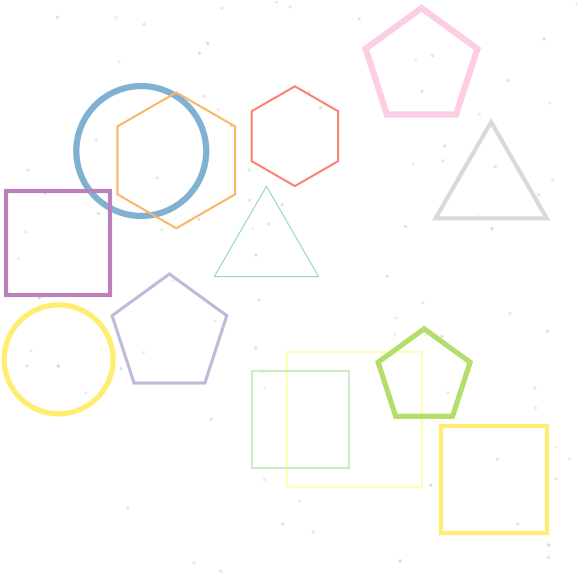[{"shape": "triangle", "thickness": 0.5, "radius": 0.52, "center": [0.461, 0.572]}, {"shape": "square", "thickness": 1, "radius": 0.58, "center": [0.614, 0.273]}, {"shape": "pentagon", "thickness": 1.5, "radius": 0.52, "center": [0.293, 0.42]}, {"shape": "hexagon", "thickness": 1, "radius": 0.43, "center": [0.511, 0.763]}, {"shape": "circle", "thickness": 3, "radius": 0.56, "center": [0.245, 0.738]}, {"shape": "hexagon", "thickness": 1, "radius": 0.59, "center": [0.305, 0.721]}, {"shape": "pentagon", "thickness": 2.5, "radius": 0.42, "center": [0.734, 0.346]}, {"shape": "pentagon", "thickness": 3, "radius": 0.51, "center": [0.73, 0.883]}, {"shape": "triangle", "thickness": 2, "radius": 0.56, "center": [0.85, 0.677]}, {"shape": "square", "thickness": 2, "radius": 0.45, "center": [0.101, 0.579]}, {"shape": "square", "thickness": 1, "radius": 0.42, "center": [0.52, 0.272]}, {"shape": "circle", "thickness": 2.5, "radius": 0.47, "center": [0.102, 0.377]}, {"shape": "square", "thickness": 2, "radius": 0.46, "center": [0.856, 0.169]}]